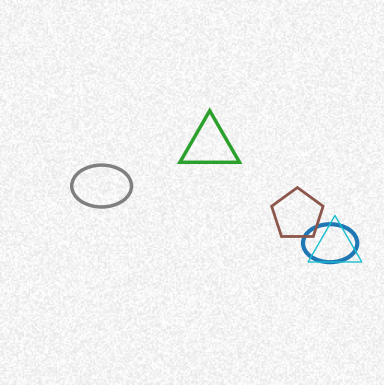[{"shape": "oval", "thickness": 3, "radius": 0.35, "center": [0.857, 0.368]}, {"shape": "triangle", "thickness": 2.5, "radius": 0.45, "center": [0.545, 0.623]}, {"shape": "pentagon", "thickness": 2, "radius": 0.35, "center": [0.772, 0.443]}, {"shape": "oval", "thickness": 2.5, "radius": 0.39, "center": [0.264, 0.517]}, {"shape": "triangle", "thickness": 1, "radius": 0.4, "center": [0.87, 0.36]}]